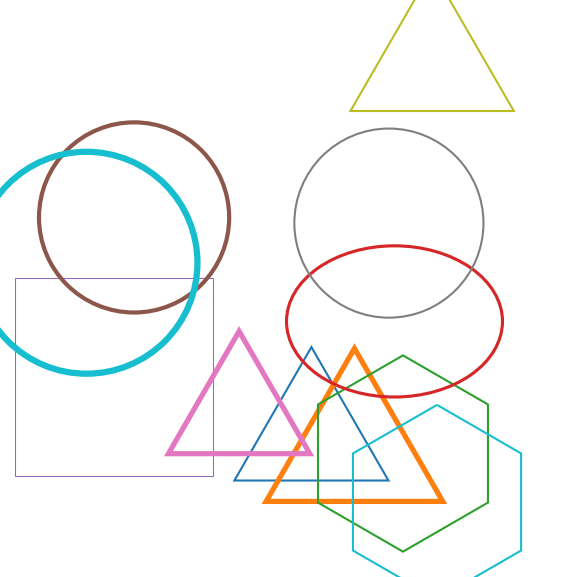[{"shape": "triangle", "thickness": 1, "radius": 0.77, "center": [0.539, 0.244]}, {"shape": "triangle", "thickness": 2.5, "radius": 0.88, "center": [0.614, 0.219]}, {"shape": "hexagon", "thickness": 1, "radius": 0.85, "center": [0.698, 0.214]}, {"shape": "oval", "thickness": 1.5, "radius": 0.93, "center": [0.683, 0.443]}, {"shape": "square", "thickness": 0.5, "radius": 0.86, "center": [0.198, 0.347]}, {"shape": "circle", "thickness": 2, "radius": 0.82, "center": [0.232, 0.623]}, {"shape": "triangle", "thickness": 2.5, "radius": 0.71, "center": [0.414, 0.284]}, {"shape": "circle", "thickness": 1, "radius": 0.82, "center": [0.673, 0.613]}, {"shape": "triangle", "thickness": 1, "radius": 0.82, "center": [0.748, 0.889]}, {"shape": "hexagon", "thickness": 1, "radius": 0.84, "center": [0.757, 0.13]}, {"shape": "circle", "thickness": 3, "radius": 0.96, "center": [0.15, 0.544]}]